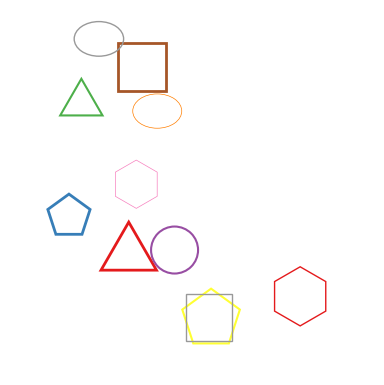[{"shape": "triangle", "thickness": 2, "radius": 0.42, "center": [0.334, 0.34]}, {"shape": "hexagon", "thickness": 1, "radius": 0.38, "center": [0.78, 0.23]}, {"shape": "pentagon", "thickness": 2, "radius": 0.29, "center": [0.179, 0.438]}, {"shape": "triangle", "thickness": 1.5, "radius": 0.32, "center": [0.211, 0.732]}, {"shape": "circle", "thickness": 1.5, "radius": 0.31, "center": [0.453, 0.351]}, {"shape": "oval", "thickness": 0.5, "radius": 0.32, "center": [0.408, 0.711]}, {"shape": "pentagon", "thickness": 1.5, "radius": 0.39, "center": [0.548, 0.172]}, {"shape": "square", "thickness": 2, "radius": 0.31, "center": [0.37, 0.826]}, {"shape": "hexagon", "thickness": 0.5, "radius": 0.31, "center": [0.354, 0.521]}, {"shape": "square", "thickness": 1, "radius": 0.3, "center": [0.543, 0.176]}, {"shape": "oval", "thickness": 1, "radius": 0.32, "center": [0.257, 0.899]}]